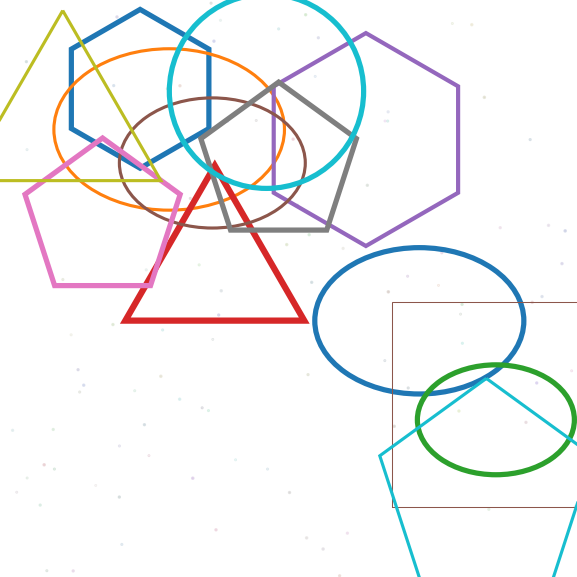[{"shape": "oval", "thickness": 2.5, "radius": 0.9, "center": [0.726, 0.444]}, {"shape": "hexagon", "thickness": 2.5, "radius": 0.69, "center": [0.243, 0.845]}, {"shape": "oval", "thickness": 1.5, "radius": 1.0, "center": [0.293, 0.775]}, {"shape": "oval", "thickness": 2.5, "radius": 0.68, "center": [0.859, 0.272]}, {"shape": "triangle", "thickness": 3, "radius": 0.89, "center": [0.372, 0.533]}, {"shape": "hexagon", "thickness": 2, "radius": 0.92, "center": [0.634, 0.757]}, {"shape": "oval", "thickness": 1.5, "radius": 0.8, "center": [0.368, 0.717]}, {"shape": "square", "thickness": 0.5, "radius": 0.89, "center": [0.857, 0.299]}, {"shape": "pentagon", "thickness": 2.5, "radius": 0.71, "center": [0.178, 0.619]}, {"shape": "pentagon", "thickness": 2.5, "radius": 0.71, "center": [0.483, 0.715]}, {"shape": "triangle", "thickness": 1.5, "radius": 0.98, "center": [0.109, 0.785]}, {"shape": "circle", "thickness": 2.5, "radius": 0.84, "center": [0.461, 0.841]}, {"shape": "pentagon", "thickness": 1.5, "radius": 0.97, "center": [0.842, 0.15]}]